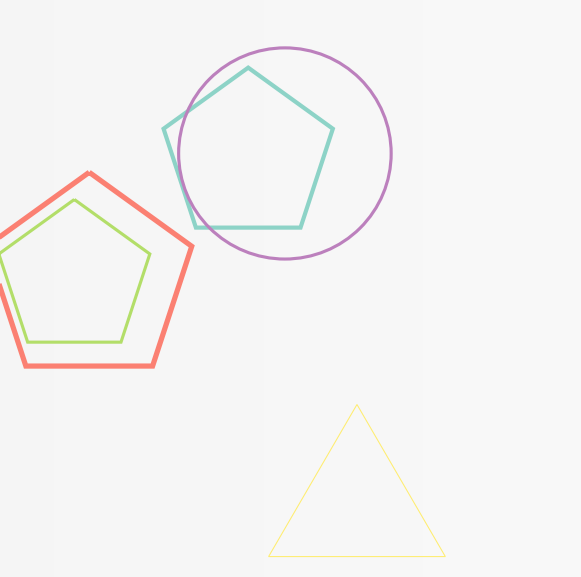[{"shape": "pentagon", "thickness": 2, "radius": 0.77, "center": [0.427, 0.729]}, {"shape": "pentagon", "thickness": 2.5, "radius": 0.93, "center": [0.153, 0.515]}, {"shape": "pentagon", "thickness": 1.5, "radius": 0.68, "center": [0.128, 0.517]}, {"shape": "circle", "thickness": 1.5, "radius": 0.91, "center": [0.49, 0.733]}, {"shape": "triangle", "thickness": 0.5, "radius": 0.88, "center": [0.614, 0.123]}]